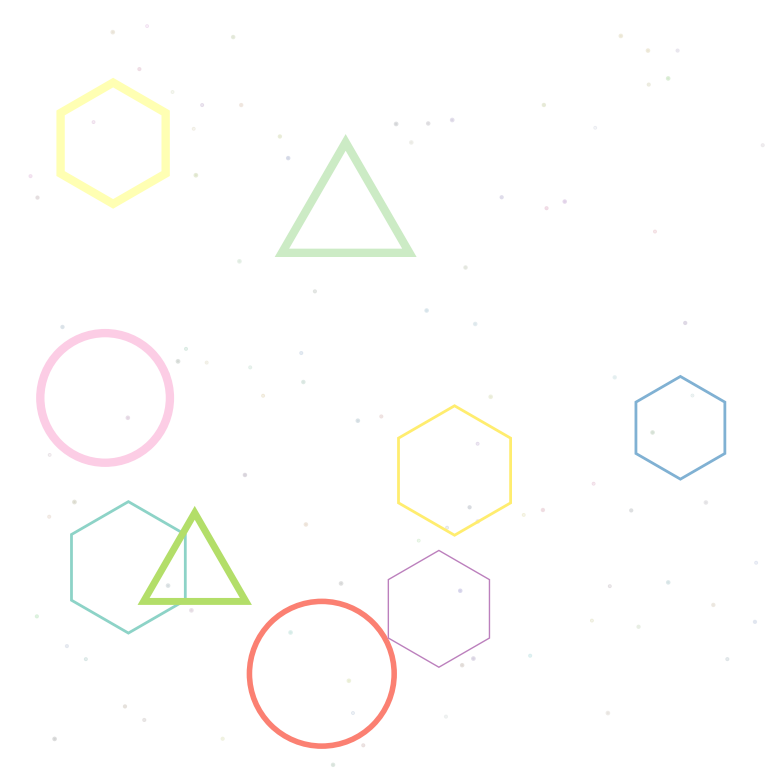[{"shape": "hexagon", "thickness": 1, "radius": 0.43, "center": [0.167, 0.263]}, {"shape": "hexagon", "thickness": 3, "radius": 0.39, "center": [0.147, 0.814]}, {"shape": "circle", "thickness": 2, "radius": 0.47, "center": [0.418, 0.125]}, {"shape": "hexagon", "thickness": 1, "radius": 0.33, "center": [0.884, 0.444]}, {"shape": "triangle", "thickness": 2.5, "radius": 0.38, "center": [0.253, 0.257]}, {"shape": "circle", "thickness": 3, "radius": 0.42, "center": [0.137, 0.483]}, {"shape": "hexagon", "thickness": 0.5, "radius": 0.38, "center": [0.57, 0.209]}, {"shape": "triangle", "thickness": 3, "radius": 0.48, "center": [0.449, 0.719]}, {"shape": "hexagon", "thickness": 1, "radius": 0.42, "center": [0.59, 0.389]}]